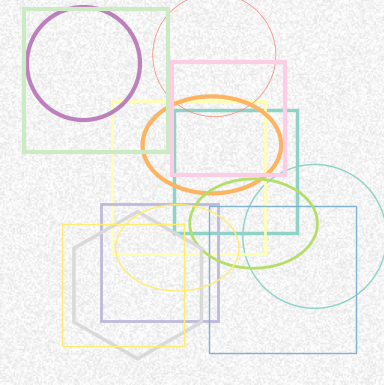[{"shape": "square", "thickness": 2.5, "radius": 0.8, "center": [0.612, 0.555]}, {"shape": "circle", "thickness": 1, "radius": 0.93, "center": [0.818, 0.386]}, {"shape": "square", "thickness": 2, "radius": 0.99, "center": [0.49, 0.538]}, {"shape": "square", "thickness": 2, "radius": 0.76, "center": [0.415, 0.319]}, {"shape": "circle", "thickness": 0.5, "radius": 0.8, "center": [0.557, 0.857]}, {"shape": "square", "thickness": 1, "radius": 0.95, "center": [0.734, 0.274]}, {"shape": "oval", "thickness": 3, "radius": 0.9, "center": [0.55, 0.624]}, {"shape": "oval", "thickness": 2, "radius": 0.83, "center": [0.659, 0.419]}, {"shape": "square", "thickness": 3, "radius": 0.74, "center": [0.593, 0.692]}, {"shape": "hexagon", "thickness": 2.5, "radius": 0.96, "center": [0.358, 0.259]}, {"shape": "circle", "thickness": 3, "radius": 0.73, "center": [0.217, 0.835]}, {"shape": "square", "thickness": 3, "radius": 0.93, "center": [0.25, 0.791]}, {"shape": "oval", "thickness": 1, "radius": 0.8, "center": [0.461, 0.356]}, {"shape": "square", "thickness": 1, "radius": 0.79, "center": [0.319, 0.26]}]